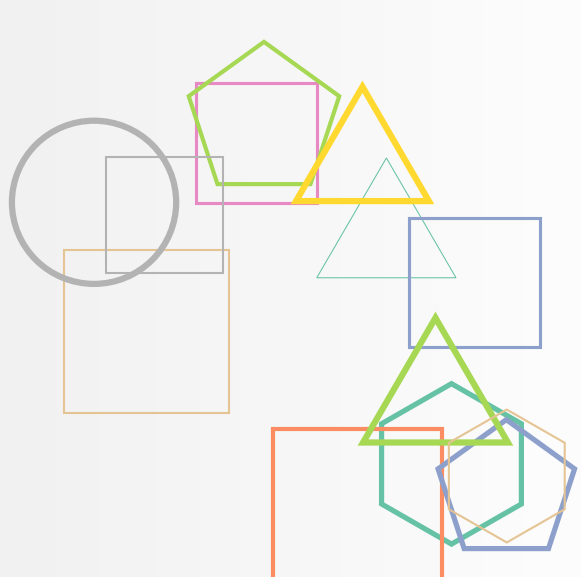[{"shape": "hexagon", "thickness": 2.5, "radius": 0.69, "center": [0.777, 0.196]}, {"shape": "triangle", "thickness": 0.5, "radius": 0.69, "center": [0.665, 0.587]}, {"shape": "square", "thickness": 2, "radius": 0.73, "center": [0.615, 0.11]}, {"shape": "pentagon", "thickness": 2.5, "radius": 0.62, "center": [0.871, 0.149]}, {"shape": "square", "thickness": 1.5, "radius": 0.56, "center": [0.817, 0.51]}, {"shape": "square", "thickness": 1.5, "radius": 0.52, "center": [0.441, 0.752]}, {"shape": "pentagon", "thickness": 2, "radius": 0.68, "center": [0.454, 0.79]}, {"shape": "triangle", "thickness": 3, "radius": 0.72, "center": [0.749, 0.305]}, {"shape": "triangle", "thickness": 3, "radius": 0.66, "center": [0.624, 0.717]}, {"shape": "square", "thickness": 1, "radius": 0.71, "center": [0.252, 0.425]}, {"shape": "hexagon", "thickness": 1, "radius": 0.58, "center": [0.872, 0.175]}, {"shape": "circle", "thickness": 3, "radius": 0.71, "center": [0.162, 0.649]}, {"shape": "square", "thickness": 1, "radius": 0.5, "center": [0.283, 0.626]}]